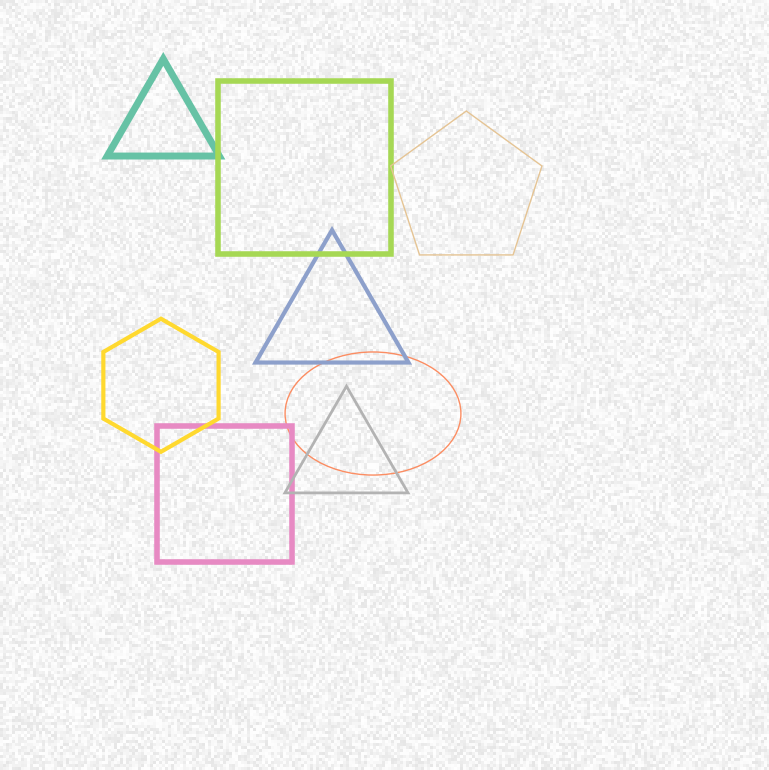[{"shape": "triangle", "thickness": 2.5, "radius": 0.42, "center": [0.212, 0.839]}, {"shape": "oval", "thickness": 0.5, "radius": 0.57, "center": [0.484, 0.463]}, {"shape": "triangle", "thickness": 1.5, "radius": 0.57, "center": [0.431, 0.587]}, {"shape": "square", "thickness": 2, "radius": 0.44, "center": [0.292, 0.359]}, {"shape": "square", "thickness": 2, "radius": 0.56, "center": [0.395, 0.783]}, {"shape": "hexagon", "thickness": 1.5, "radius": 0.43, "center": [0.209, 0.5]}, {"shape": "pentagon", "thickness": 0.5, "radius": 0.52, "center": [0.606, 0.753]}, {"shape": "triangle", "thickness": 1, "radius": 0.46, "center": [0.45, 0.406]}]